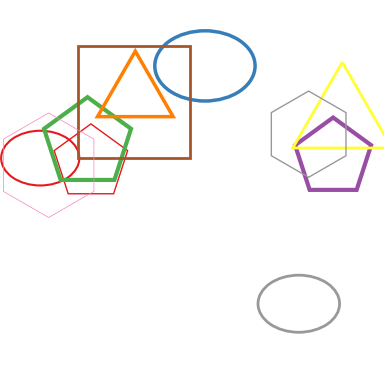[{"shape": "pentagon", "thickness": 1, "radius": 0.5, "center": [0.236, 0.578]}, {"shape": "oval", "thickness": 1.5, "radius": 0.51, "center": [0.105, 0.589]}, {"shape": "oval", "thickness": 2.5, "radius": 0.65, "center": [0.532, 0.829]}, {"shape": "pentagon", "thickness": 3, "radius": 0.59, "center": [0.227, 0.629]}, {"shape": "pentagon", "thickness": 3, "radius": 0.52, "center": [0.865, 0.591]}, {"shape": "triangle", "thickness": 2.5, "radius": 0.57, "center": [0.351, 0.754]}, {"shape": "triangle", "thickness": 2, "radius": 0.74, "center": [0.889, 0.69]}, {"shape": "square", "thickness": 2, "radius": 0.73, "center": [0.349, 0.736]}, {"shape": "hexagon", "thickness": 0.5, "radius": 0.68, "center": [0.126, 0.571]}, {"shape": "oval", "thickness": 2, "radius": 0.53, "center": [0.776, 0.211]}, {"shape": "hexagon", "thickness": 1, "radius": 0.56, "center": [0.802, 0.652]}]